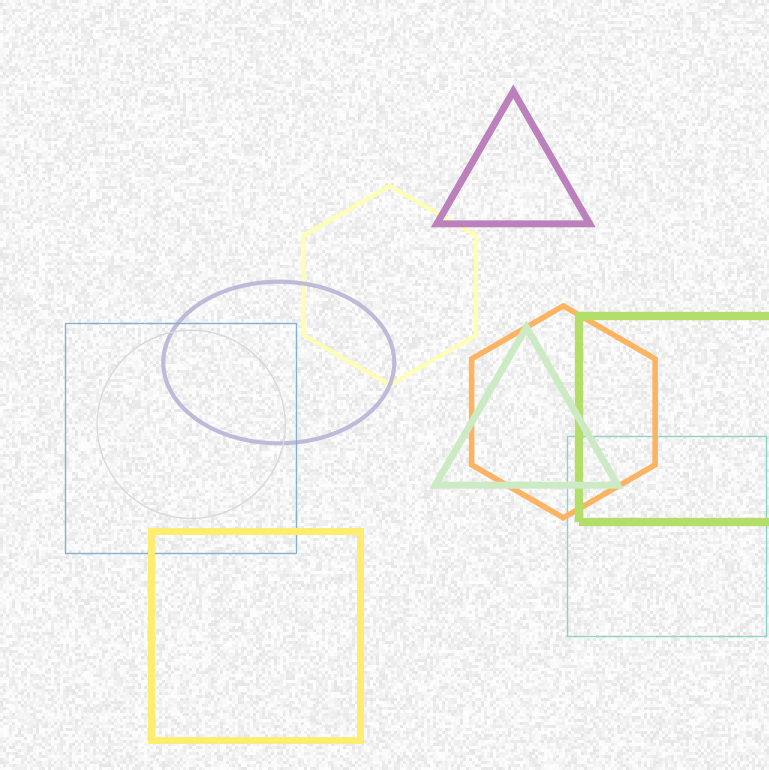[{"shape": "square", "thickness": 0.5, "radius": 0.65, "center": [0.866, 0.304]}, {"shape": "hexagon", "thickness": 1.5, "radius": 0.65, "center": [0.506, 0.629]}, {"shape": "oval", "thickness": 1.5, "radius": 0.75, "center": [0.362, 0.529]}, {"shape": "square", "thickness": 0.5, "radius": 0.75, "center": [0.234, 0.431]}, {"shape": "hexagon", "thickness": 2, "radius": 0.69, "center": [0.732, 0.465]}, {"shape": "square", "thickness": 3, "radius": 0.67, "center": [0.886, 0.455]}, {"shape": "circle", "thickness": 0.5, "radius": 0.61, "center": [0.248, 0.449]}, {"shape": "triangle", "thickness": 2.5, "radius": 0.57, "center": [0.667, 0.767]}, {"shape": "triangle", "thickness": 2.5, "radius": 0.68, "center": [0.684, 0.438]}, {"shape": "square", "thickness": 2.5, "radius": 0.68, "center": [0.332, 0.174]}]